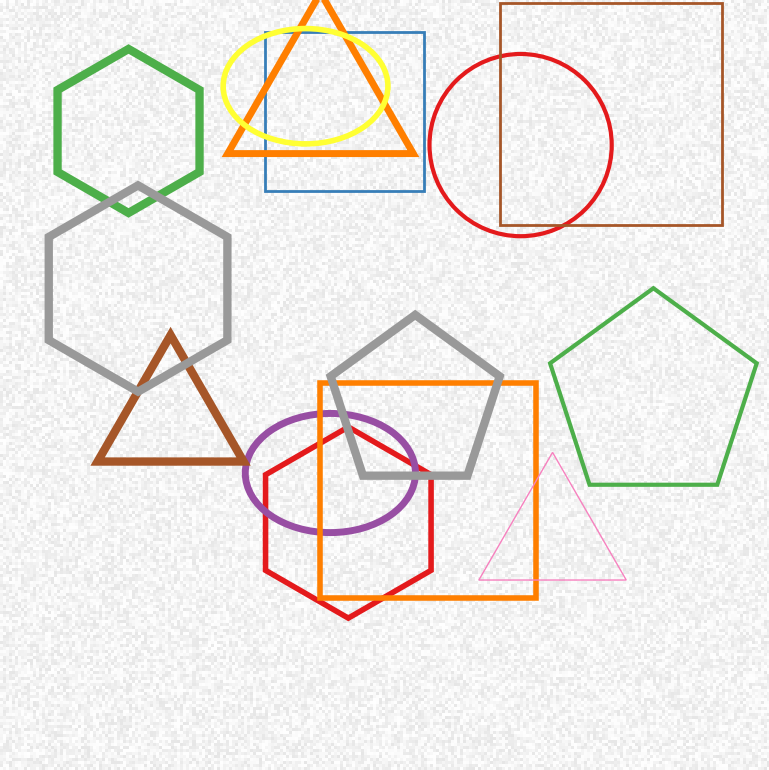[{"shape": "circle", "thickness": 1.5, "radius": 0.59, "center": [0.676, 0.812]}, {"shape": "hexagon", "thickness": 2, "radius": 0.62, "center": [0.452, 0.321]}, {"shape": "square", "thickness": 1, "radius": 0.52, "center": [0.447, 0.856]}, {"shape": "hexagon", "thickness": 3, "radius": 0.53, "center": [0.167, 0.83]}, {"shape": "pentagon", "thickness": 1.5, "radius": 0.71, "center": [0.849, 0.485]}, {"shape": "oval", "thickness": 2.5, "radius": 0.55, "center": [0.429, 0.386]}, {"shape": "triangle", "thickness": 2.5, "radius": 0.7, "center": [0.416, 0.87]}, {"shape": "square", "thickness": 2, "radius": 0.7, "center": [0.556, 0.363]}, {"shape": "oval", "thickness": 2, "radius": 0.53, "center": [0.397, 0.888]}, {"shape": "square", "thickness": 1, "radius": 0.72, "center": [0.794, 0.851]}, {"shape": "triangle", "thickness": 3, "radius": 0.55, "center": [0.222, 0.455]}, {"shape": "triangle", "thickness": 0.5, "radius": 0.55, "center": [0.718, 0.302]}, {"shape": "hexagon", "thickness": 3, "radius": 0.67, "center": [0.179, 0.625]}, {"shape": "pentagon", "thickness": 3, "radius": 0.58, "center": [0.539, 0.476]}]